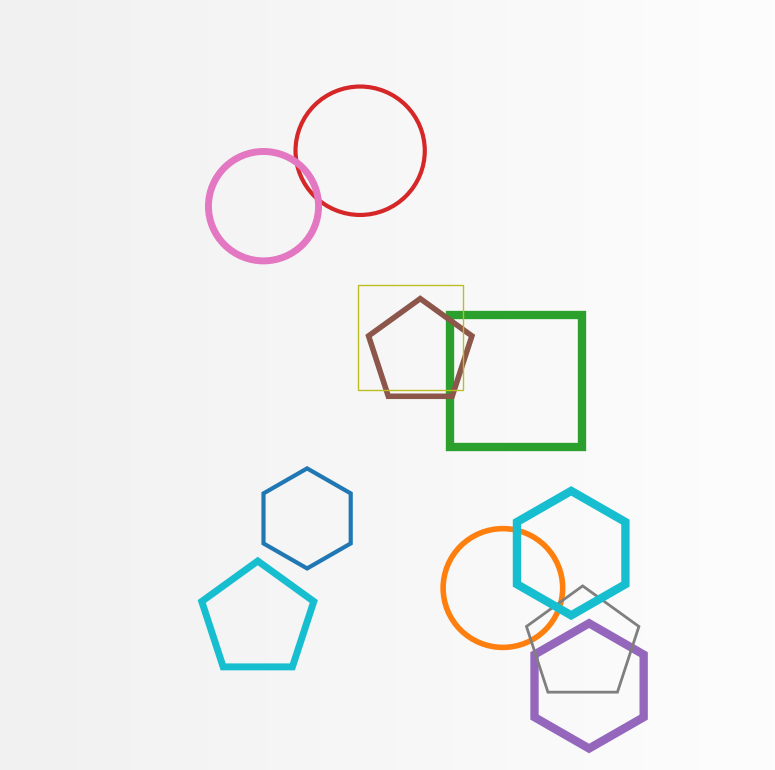[{"shape": "hexagon", "thickness": 1.5, "radius": 0.32, "center": [0.396, 0.327]}, {"shape": "circle", "thickness": 2, "radius": 0.39, "center": [0.649, 0.236]}, {"shape": "square", "thickness": 3, "radius": 0.43, "center": [0.666, 0.505]}, {"shape": "circle", "thickness": 1.5, "radius": 0.42, "center": [0.465, 0.804]}, {"shape": "hexagon", "thickness": 3, "radius": 0.41, "center": [0.76, 0.109]}, {"shape": "pentagon", "thickness": 2, "radius": 0.35, "center": [0.542, 0.542]}, {"shape": "circle", "thickness": 2.5, "radius": 0.36, "center": [0.34, 0.732]}, {"shape": "pentagon", "thickness": 1, "radius": 0.38, "center": [0.752, 0.163]}, {"shape": "square", "thickness": 0.5, "radius": 0.34, "center": [0.53, 0.562]}, {"shape": "hexagon", "thickness": 3, "radius": 0.4, "center": [0.737, 0.282]}, {"shape": "pentagon", "thickness": 2.5, "radius": 0.38, "center": [0.333, 0.195]}]